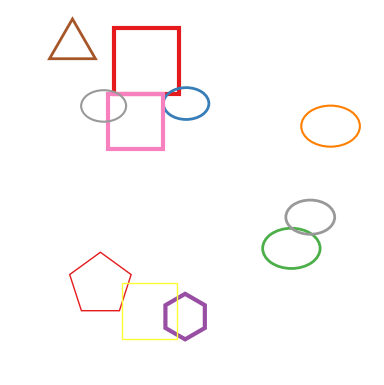[{"shape": "pentagon", "thickness": 1, "radius": 0.42, "center": [0.261, 0.261]}, {"shape": "square", "thickness": 3, "radius": 0.42, "center": [0.381, 0.842]}, {"shape": "oval", "thickness": 2, "radius": 0.3, "center": [0.483, 0.731]}, {"shape": "oval", "thickness": 2, "radius": 0.37, "center": [0.757, 0.355]}, {"shape": "hexagon", "thickness": 3, "radius": 0.3, "center": [0.481, 0.178]}, {"shape": "oval", "thickness": 1.5, "radius": 0.38, "center": [0.859, 0.672]}, {"shape": "square", "thickness": 1, "radius": 0.36, "center": [0.389, 0.192]}, {"shape": "triangle", "thickness": 2, "radius": 0.34, "center": [0.188, 0.882]}, {"shape": "square", "thickness": 3, "radius": 0.36, "center": [0.351, 0.684]}, {"shape": "oval", "thickness": 1.5, "radius": 0.29, "center": [0.269, 0.725]}, {"shape": "oval", "thickness": 2, "radius": 0.32, "center": [0.806, 0.436]}]